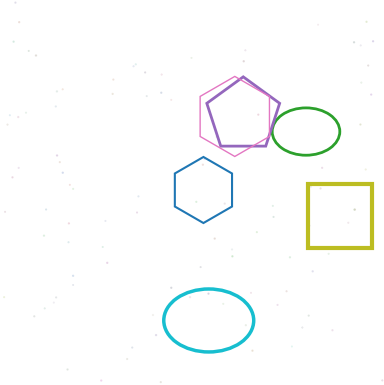[{"shape": "hexagon", "thickness": 1.5, "radius": 0.43, "center": [0.528, 0.506]}, {"shape": "oval", "thickness": 2, "radius": 0.44, "center": [0.795, 0.658]}, {"shape": "pentagon", "thickness": 2, "radius": 0.5, "center": [0.632, 0.701]}, {"shape": "hexagon", "thickness": 1, "radius": 0.52, "center": [0.61, 0.698]}, {"shape": "square", "thickness": 3, "radius": 0.42, "center": [0.884, 0.439]}, {"shape": "oval", "thickness": 2.5, "radius": 0.58, "center": [0.542, 0.168]}]